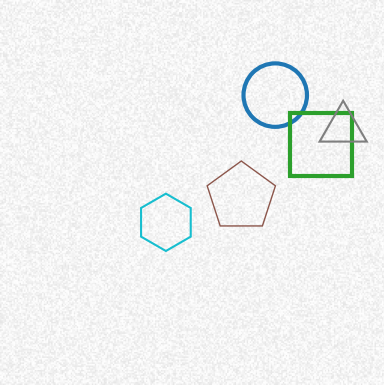[{"shape": "circle", "thickness": 3, "radius": 0.41, "center": [0.715, 0.753]}, {"shape": "square", "thickness": 3, "radius": 0.41, "center": [0.834, 0.625]}, {"shape": "pentagon", "thickness": 1, "radius": 0.47, "center": [0.627, 0.489]}, {"shape": "triangle", "thickness": 1.5, "radius": 0.35, "center": [0.891, 0.668]}, {"shape": "hexagon", "thickness": 1.5, "radius": 0.37, "center": [0.431, 0.423]}]